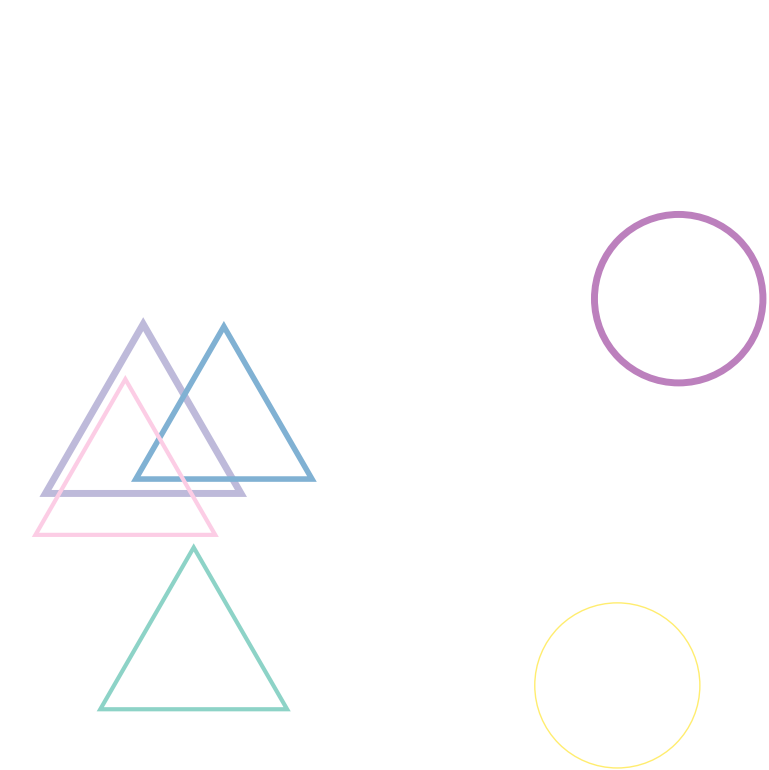[{"shape": "triangle", "thickness": 1.5, "radius": 0.7, "center": [0.252, 0.149]}, {"shape": "triangle", "thickness": 2.5, "radius": 0.73, "center": [0.186, 0.432]}, {"shape": "triangle", "thickness": 2, "radius": 0.66, "center": [0.291, 0.444]}, {"shape": "triangle", "thickness": 1.5, "radius": 0.67, "center": [0.163, 0.373]}, {"shape": "circle", "thickness": 2.5, "radius": 0.55, "center": [0.881, 0.612]}, {"shape": "circle", "thickness": 0.5, "radius": 0.54, "center": [0.802, 0.11]}]